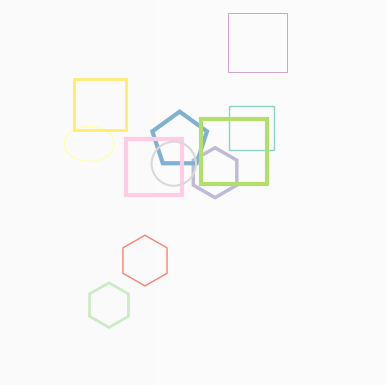[{"shape": "square", "thickness": 1, "radius": 0.29, "center": [0.65, 0.667]}, {"shape": "oval", "thickness": 1, "radius": 0.32, "center": [0.23, 0.626]}, {"shape": "hexagon", "thickness": 2.5, "radius": 0.32, "center": [0.555, 0.551]}, {"shape": "hexagon", "thickness": 1, "radius": 0.33, "center": [0.374, 0.323]}, {"shape": "pentagon", "thickness": 3, "radius": 0.37, "center": [0.464, 0.636]}, {"shape": "square", "thickness": 3, "radius": 0.43, "center": [0.603, 0.607]}, {"shape": "square", "thickness": 3, "radius": 0.36, "center": [0.398, 0.566]}, {"shape": "circle", "thickness": 1.5, "radius": 0.29, "center": [0.448, 0.575]}, {"shape": "square", "thickness": 0.5, "radius": 0.38, "center": [0.663, 0.889]}, {"shape": "hexagon", "thickness": 2, "radius": 0.29, "center": [0.281, 0.208]}, {"shape": "square", "thickness": 2, "radius": 0.34, "center": [0.257, 0.729]}]